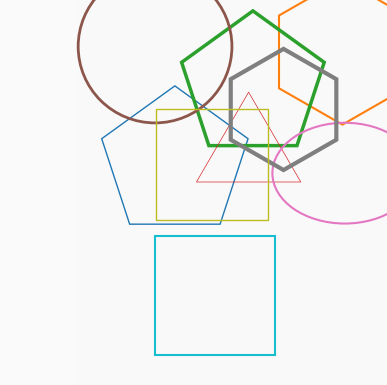[{"shape": "pentagon", "thickness": 1, "radius": 0.99, "center": [0.451, 0.578]}, {"shape": "hexagon", "thickness": 1.5, "radius": 0.94, "center": [0.884, 0.865]}, {"shape": "pentagon", "thickness": 2.5, "radius": 0.97, "center": [0.653, 0.778]}, {"shape": "triangle", "thickness": 0.5, "radius": 0.78, "center": [0.642, 0.605]}, {"shape": "circle", "thickness": 2, "radius": 0.99, "center": [0.4, 0.879]}, {"shape": "oval", "thickness": 1.5, "radius": 0.93, "center": [0.89, 0.55]}, {"shape": "hexagon", "thickness": 3, "radius": 0.79, "center": [0.732, 0.716]}, {"shape": "square", "thickness": 1, "radius": 0.72, "center": [0.547, 0.573]}, {"shape": "square", "thickness": 1.5, "radius": 0.77, "center": [0.555, 0.233]}]